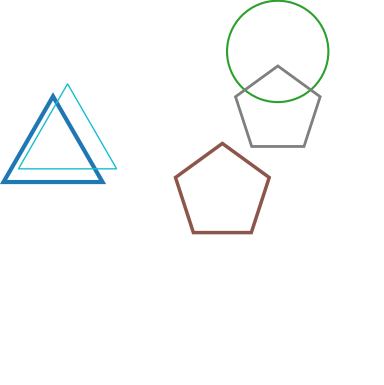[{"shape": "triangle", "thickness": 3, "radius": 0.74, "center": [0.138, 0.601]}, {"shape": "circle", "thickness": 1.5, "radius": 0.66, "center": [0.721, 0.866]}, {"shape": "pentagon", "thickness": 2.5, "radius": 0.64, "center": [0.578, 0.499]}, {"shape": "pentagon", "thickness": 2, "radius": 0.58, "center": [0.722, 0.713]}, {"shape": "triangle", "thickness": 1, "radius": 0.74, "center": [0.175, 0.635]}]